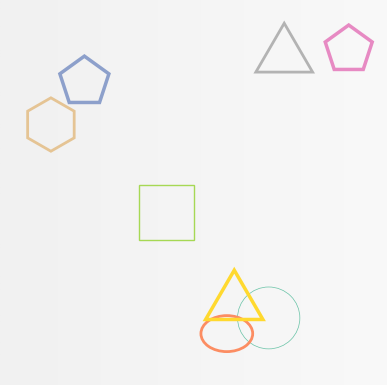[{"shape": "circle", "thickness": 0.5, "radius": 0.4, "center": [0.693, 0.174]}, {"shape": "oval", "thickness": 2, "radius": 0.33, "center": [0.585, 0.133]}, {"shape": "pentagon", "thickness": 2.5, "radius": 0.33, "center": [0.218, 0.788]}, {"shape": "pentagon", "thickness": 2.5, "radius": 0.32, "center": [0.9, 0.871]}, {"shape": "square", "thickness": 1, "radius": 0.36, "center": [0.431, 0.447]}, {"shape": "triangle", "thickness": 2.5, "radius": 0.43, "center": [0.605, 0.213]}, {"shape": "hexagon", "thickness": 2, "radius": 0.35, "center": [0.131, 0.677]}, {"shape": "triangle", "thickness": 2, "radius": 0.42, "center": [0.733, 0.855]}]